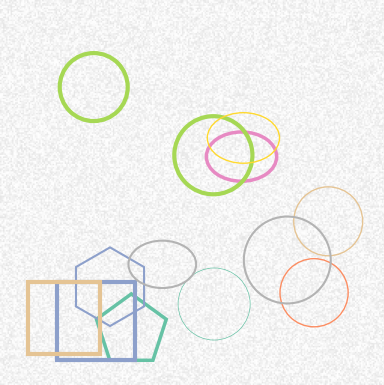[{"shape": "pentagon", "thickness": 2.5, "radius": 0.48, "center": [0.341, 0.141]}, {"shape": "circle", "thickness": 0.5, "radius": 0.47, "center": [0.556, 0.21]}, {"shape": "circle", "thickness": 1, "radius": 0.44, "center": [0.816, 0.24]}, {"shape": "square", "thickness": 3, "radius": 0.5, "center": [0.249, 0.166]}, {"shape": "hexagon", "thickness": 1.5, "radius": 0.51, "center": [0.286, 0.255]}, {"shape": "oval", "thickness": 2.5, "radius": 0.46, "center": [0.627, 0.593]}, {"shape": "circle", "thickness": 3, "radius": 0.51, "center": [0.554, 0.597]}, {"shape": "circle", "thickness": 3, "radius": 0.44, "center": [0.243, 0.774]}, {"shape": "oval", "thickness": 1, "radius": 0.47, "center": [0.632, 0.642]}, {"shape": "square", "thickness": 3, "radius": 0.47, "center": [0.166, 0.174]}, {"shape": "circle", "thickness": 1, "radius": 0.45, "center": [0.852, 0.425]}, {"shape": "circle", "thickness": 1.5, "radius": 0.56, "center": [0.746, 0.325]}, {"shape": "oval", "thickness": 1.5, "radius": 0.44, "center": [0.422, 0.313]}]